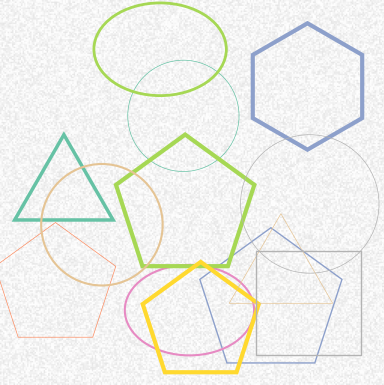[{"shape": "circle", "thickness": 0.5, "radius": 0.72, "center": [0.476, 0.699]}, {"shape": "triangle", "thickness": 2.5, "radius": 0.74, "center": [0.166, 0.502]}, {"shape": "pentagon", "thickness": 0.5, "radius": 0.82, "center": [0.144, 0.257]}, {"shape": "hexagon", "thickness": 3, "radius": 0.82, "center": [0.799, 0.775]}, {"shape": "pentagon", "thickness": 1, "radius": 0.97, "center": [0.704, 0.214]}, {"shape": "oval", "thickness": 1.5, "radius": 0.84, "center": [0.492, 0.194]}, {"shape": "pentagon", "thickness": 3, "radius": 0.94, "center": [0.481, 0.462]}, {"shape": "oval", "thickness": 2, "radius": 0.86, "center": [0.416, 0.872]}, {"shape": "pentagon", "thickness": 3, "radius": 0.79, "center": [0.521, 0.161]}, {"shape": "circle", "thickness": 1.5, "radius": 0.79, "center": [0.265, 0.416]}, {"shape": "triangle", "thickness": 0.5, "radius": 0.78, "center": [0.73, 0.29]}, {"shape": "square", "thickness": 1, "radius": 0.68, "center": [0.801, 0.213]}, {"shape": "circle", "thickness": 0.5, "radius": 0.9, "center": [0.805, 0.47]}]